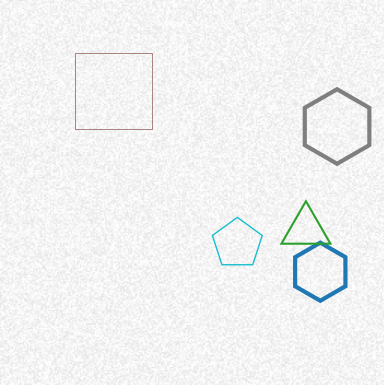[{"shape": "hexagon", "thickness": 3, "radius": 0.38, "center": [0.832, 0.294]}, {"shape": "triangle", "thickness": 1.5, "radius": 0.37, "center": [0.795, 0.404]}, {"shape": "square", "thickness": 0.5, "radius": 0.5, "center": [0.294, 0.764]}, {"shape": "hexagon", "thickness": 3, "radius": 0.48, "center": [0.875, 0.671]}, {"shape": "pentagon", "thickness": 1, "radius": 0.34, "center": [0.616, 0.367]}]